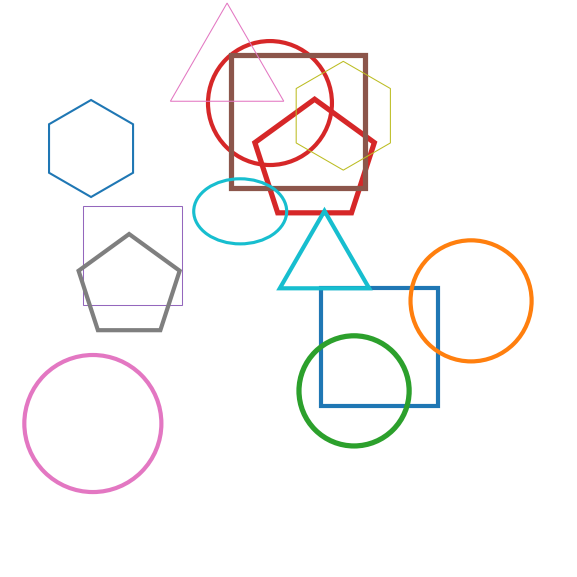[{"shape": "hexagon", "thickness": 1, "radius": 0.42, "center": [0.158, 0.742]}, {"shape": "square", "thickness": 2, "radius": 0.51, "center": [0.658, 0.398]}, {"shape": "circle", "thickness": 2, "radius": 0.52, "center": [0.816, 0.478]}, {"shape": "circle", "thickness": 2.5, "radius": 0.48, "center": [0.613, 0.322]}, {"shape": "circle", "thickness": 2, "radius": 0.54, "center": [0.467, 0.821]}, {"shape": "pentagon", "thickness": 2.5, "radius": 0.54, "center": [0.545, 0.719]}, {"shape": "square", "thickness": 0.5, "radius": 0.43, "center": [0.23, 0.557]}, {"shape": "square", "thickness": 2.5, "radius": 0.58, "center": [0.516, 0.789]}, {"shape": "circle", "thickness": 2, "radius": 0.59, "center": [0.161, 0.266]}, {"shape": "triangle", "thickness": 0.5, "radius": 0.57, "center": [0.393, 0.88]}, {"shape": "pentagon", "thickness": 2, "radius": 0.46, "center": [0.224, 0.502]}, {"shape": "hexagon", "thickness": 0.5, "radius": 0.47, "center": [0.594, 0.799]}, {"shape": "triangle", "thickness": 2, "radius": 0.45, "center": [0.562, 0.545]}, {"shape": "oval", "thickness": 1.5, "radius": 0.4, "center": [0.416, 0.633]}]